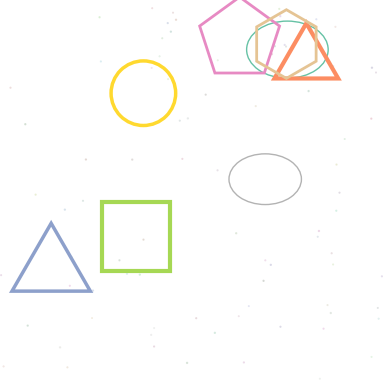[{"shape": "oval", "thickness": 1, "radius": 0.53, "center": [0.746, 0.871]}, {"shape": "triangle", "thickness": 3, "radius": 0.48, "center": [0.796, 0.844]}, {"shape": "triangle", "thickness": 2.5, "radius": 0.59, "center": [0.133, 0.303]}, {"shape": "pentagon", "thickness": 2, "radius": 0.55, "center": [0.622, 0.899]}, {"shape": "square", "thickness": 3, "radius": 0.44, "center": [0.353, 0.386]}, {"shape": "circle", "thickness": 2.5, "radius": 0.42, "center": [0.372, 0.758]}, {"shape": "hexagon", "thickness": 2, "radius": 0.45, "center": [0.744, 0.886]}, {"shape": "oval", "thickness": 1, "radius": 0.47, "center": [0.689, 0.535]}]